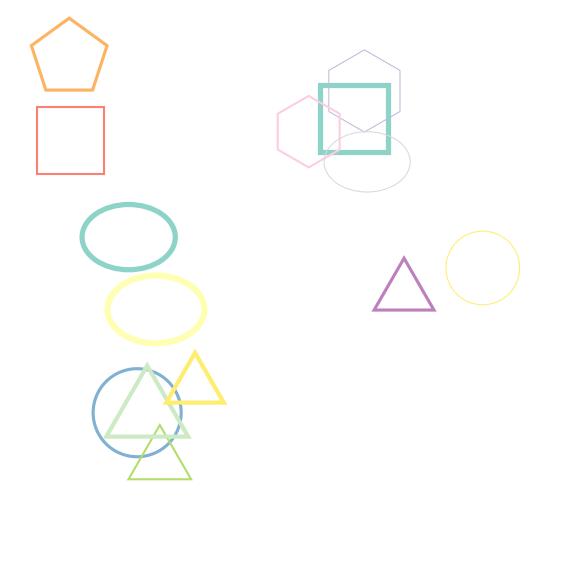[{"shape": "square", "thickness": 2.5, "radius": 0.29, "center": [0.613, 0.794]}, {"shape": "oval", "thickness": 2.5, "radius": 0.4, "center": [0.223, 0.589]}, {"shape": "oval", "thickness": 3, "radius": 0.42, "center": [0.27, 0.463]}, {"shape": "hexagon", "thickness": 0.5, "radius": 0.36, "center": [0.631, 0.842]}, {"shape": "square", "thickness": 1, "radius": 0.29, "center": [0.123, 0.756]}, {"shape": "circle", "thickness": 1.5, "radius": 0.38, "center": [0.238, 0.284]}, {"shape": "pentagon", "thickness": 1.5, "radius": 0.34, "center": [0.12, 0.899]}, {"shape": "triangle", "thickness": 1, "radius": 0.31, "center": [0.277, 0.201]}, {"shape": "hexagon", "thickness": 1, "radius": 0.31, "center": [0.535, 0.771]}, {"shape": "oval", "thickness": 0.5, "radius": 0.37, "center": [0.636, 0.719]}, {"shape": "triangle", "thickness": 1.5, "radius": 0.3, "center": [0.7, 0.492]}, {"shape": "triangle", "thickness": 2, "radius": 0.41, "center": [0.255, 0.284]}, {"shape": "triangle", "thickness": 2, "radius": 0.29, "center": [0.338, 0.331]}, {"shape": "circle", "thickness": 0.5, "radius": 0.32, "center": [0.836, 0.535]}]